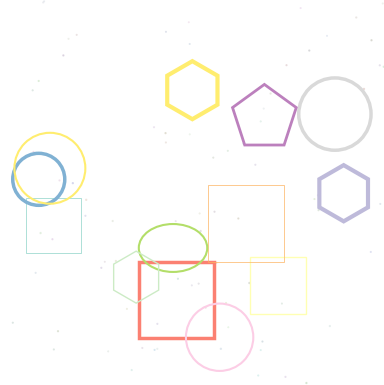[{"shape": "square", "thickness": 0.5, "radius": 0.36, "center": [0.139, 0.414]}, {"shape": "square", "thickness": 1, "radius": 0.37, "center": [0.722, 0.258]}, {"shape": "hexagon", "thickness": 3, "radius": 0.36, "center": [0.893, 0.498]}, {"shape": "square", "thickness": 2.5, "radius": 0.49, "center": [0.459, 0.221]}, {"shape": "circle", "thickness": 2.5, "radius": 0.34, "center": [0.101, 0.534]}, {"shape": "square", "thickness": 0.5, "radius": 0.5, "center": [0.639, 0.419]}, {"shape": "oval", "thickness": 1.5, "radius": 0.44, "center": [0.449, 0.356]}, {"shape": "circle", "thickness": 1.5, "radius": 0.44, "center": [0.57, 0.124]}, {"shape": "circle", "thickness": 2.5, "radius": 0.47, "center": [0.87, 0.704]}, {"shape": "pentagon", "thickness": 2, "radius": 0.44, "center": [0.687, 0.694]}, {"shape": "hexagon", "thickness": 1, "radius": 0.34, "center": [0.354, 0.28]}, {"shape": "circle", "thickness": 1.5, "radius": 0.46, "center": [0.13, 0.563]}, {"shape": "hexagon", "thickness": 3, "radius": 0.38, "center": [0.5, 0.766]}]